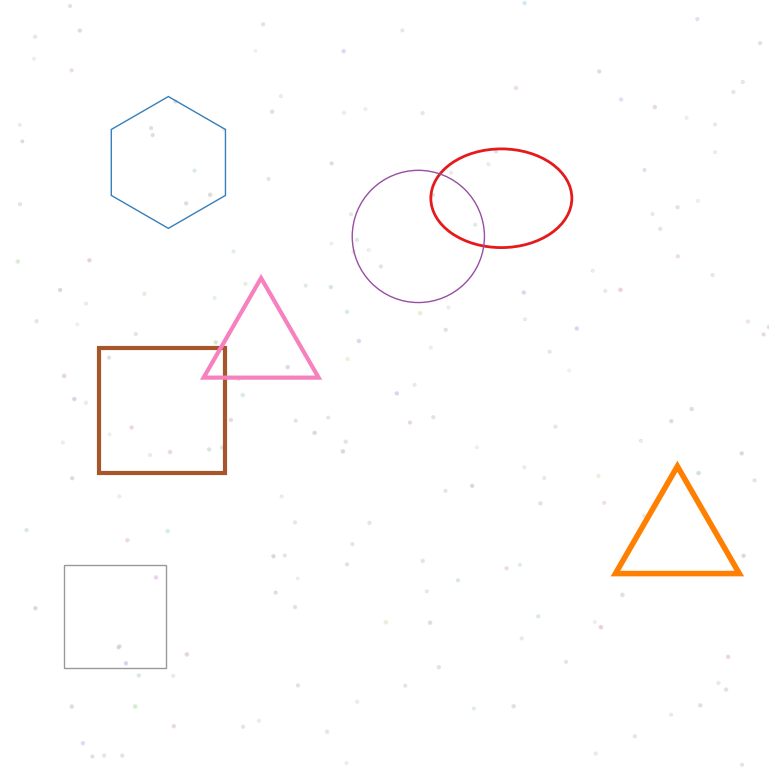[{"shape": "oval", "thickness": 1, "radius": 0.46, "center": [0.651, 0.743]}, {"shape": "hexagon", "thickness": 0.5, "radius": 0.43, "center": [0.219, 0.789]}, {"shape": "circle", "thickness": 0.5, "radius": 0.43, "center": [0.543, 0.693]}, {"shape": "triangle", "thickness": 2, "radius": 0.46, "center": [0.88, 0.302]}, {"shape": "square", "thickness": 1.5, "radius": 0.41, "center": [0.21, 0.467]}, {"shape": "triangle", "thickness": 1.5, "radius": 0.43, "center": [0.339, 0.553]}, {"shape": "square", "thickness": 0.5, "radius": 0.33, "center": [0.149, 0.199]}]